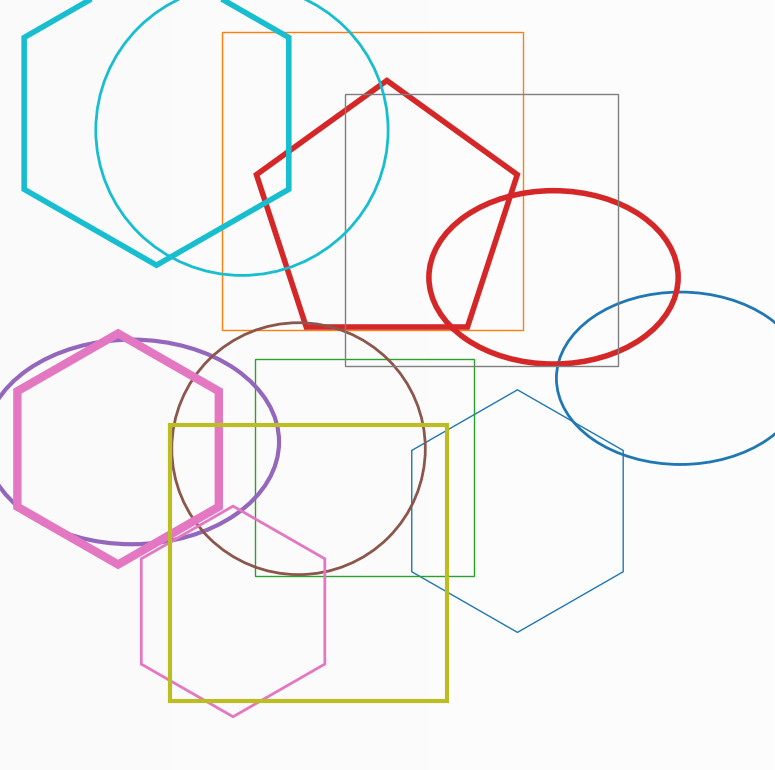[{"shape": "hexagon", "thickness": 0.5, "radius": 0.79, "center": [0.668, 0.336]}, {"shape": "oval", "thickness": 1, "radius": 0.8, "center": [0.878, 0.509]}, {"shape": "square", "thickness": 0.5, "radius": 0.97, "center": [0.481, 0.765]}, {"shape": "square", "thickness": 0.5, "radius": 0.71, "center": [0.471, 0.393]}, {"shape": "oval", "thickness": 2, "radius": 0.8, "center": [0.714, 0.64]}, {"shape": "pentagon", "thickness": 2, "radius": 0.88, "center": [0.499, 0.718]}, {"shape": "oval", "thickness": 1.5, "radius": 0.95, "center": [0.17, 0.426]}, {"shape": "circle", "thickness": 1, "radius": 0.82, "center": [0.385, 0.417]}, {"shape": "hexagon", "thickness": 3, "radius": 0.75, "center": [0.152, 0.417]}, {"shape": "hexagon", "thickness": 1, "radius": 0.68, "center": [0.301, 0.206]}, {"shape": "square", "thickness": 0.5, "radius": 0.88, "center": [0.621, 0.701]}, {"shape": "square", "thickness": 1.5, "radius": 0.89, "center": [0.398, 0.269]}, {"shape": "circle", "thickness": 1, "radius": 0.94, "center": [0.312, 0.831]}, {"shape": "hexagon", "thickness": 2, "radius": 0.99, "center": [0.202, 0.853]}]